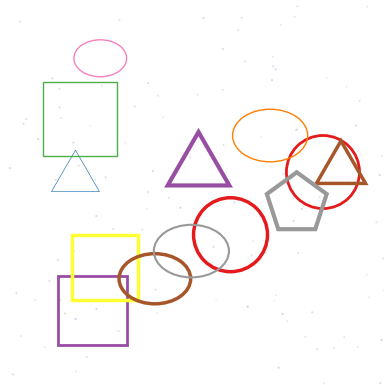[{"shape": "circle", "thickness": 2.5, "radius": 0.48, "center": [0.599, 0.39]}, {"shape": "circle", "thickness": 2, "radius": 0.47, "center": [0.839, 0.553]}, {"shape": "triangle", "thickness": 0.5, "radius": 0.36, "center": [0.196, 0.538]}, {"shape": "square", "thickness": 1, "radius": 0.48, "center": [0.208, 0.691]}, {"shape": "triangle", "thickness": 3, "radius": 0.46, "center": [0.516, 0.565]}, {"shape": "square", "thickness": 2, "radius": 0.45, "center": [0.241, 0.194]}, {"shape": "oval", "thickness": 1, "radius": 0.49, "center": [0.702, 0.648]}, {"shape": "square", "thickness": 2.5, "radius": 0.42, "center": [0.273, 0.304]}, {"shape": "oval", "thickness": 2.5, "radius": 0.47, "center": [0.402, 0.276]}, {"shape": "triangle", "thickness": 2.5, "radius": 0.37, "center": [0.886, 0.56]}, {"shape": "oval", "thickness": 1, "radius": 0.34, "center": [0.26, 0.849]}, {"shape": "oval", "thickness": 1.5, "radius": 0.49, "center": [0.497, 0.348]}, {"shape": "pentagon", "thickness": 3, "radius": 0.41, "center": [0.771, 0.471]}]